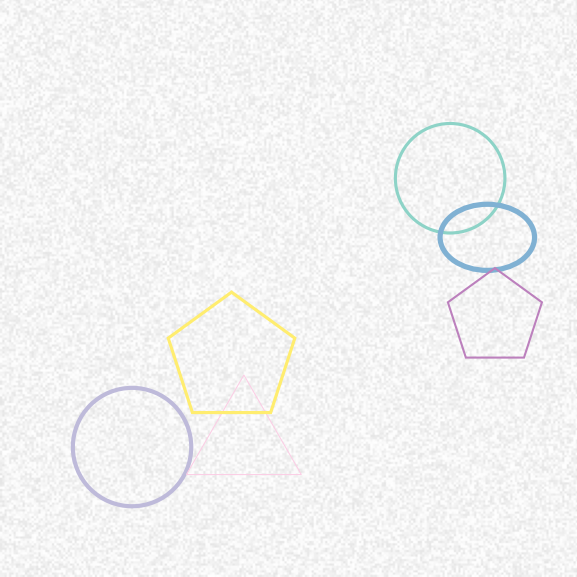[{"shape": "circle", "thickness": 1.5, "radius": 0.47, "center": [0.779, 0.69]}, {"shape": "circle", "thickness": 2, "radius": 0.51, "center": [0.229, 0.225]}, {"shape": "oval", "thickness": 2.5, "radius": 0.41, "center": [0.844, 0.588]}, {"shape": "triangle", "thickness": 0.5, "radius": 0.57, "center": [0.422, 0.235]}, {"shape": "pentagon", "thickness": 1, "radius": 0.43, "center": [0.857, 0.449]}, {"shape": "pentagon", "thickness": 1.5, "radius": 0.58, "center": [0.401, 0.378]}]